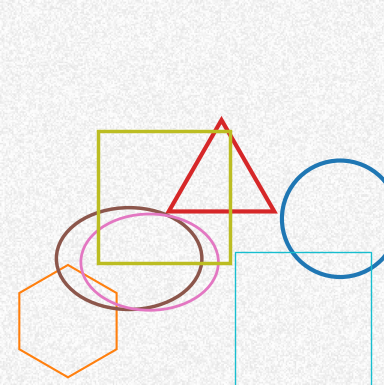[{"shape": "circle", "thickness": 3, "radius": 0.76, "center": [0.884, 0.432]}, {"shape": "hexagon", "thickness": 1.5, "radius": 0.73, "center": [0.177, 0.166]}, {"shape": "triangle", "thickness": 3, "radius": 0.79, "center": [0.575, 0.53]}, {"shape": "oval", "thickness": 2.5, "radius": 0.94, "center": [0.335, 0.328]}, {"shape": "oval", "thickness": 2, "radius": 0.89, "center": [0.389, 0.319]}, {"shape": "square", "thickness": 2.5, "radius": 0.85, "center": [0.426, 0.488]}, {"shape": "square", "thickness": 1, "radius": 0.89, "center": [0.787, 0.169]}]